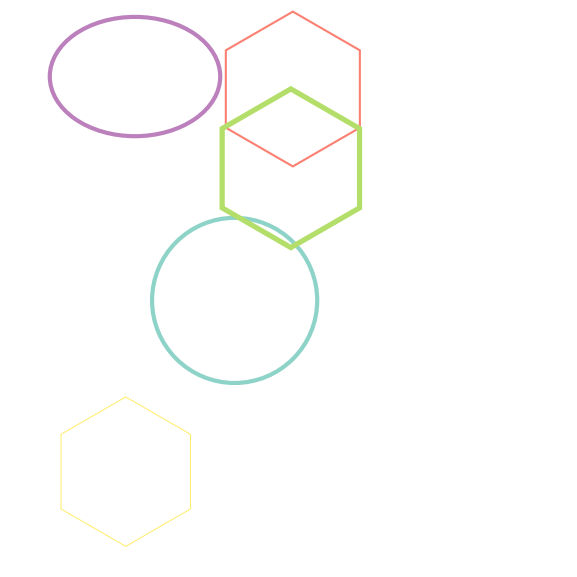[{"shape": "circle", "thickness": 2, "radius": 0.71, "center": [0.406, 0.479]}, {"shape": "hexagon", "thickness": 1, "radius": 0.67, "center": [0.507, 0.845]}, {"shape": "hexagon", "thickness": 2.5, "radius": 0.69, "center": [0.504, 0.708]}, {"shape": "oval", "thickness": 2, "radius": 0.74, "center": [0.234, 0.867]}, {"shape": "hexagon", "thickness": 0.5, "radius": 0.65, "center": [0.218, 0.182]}]